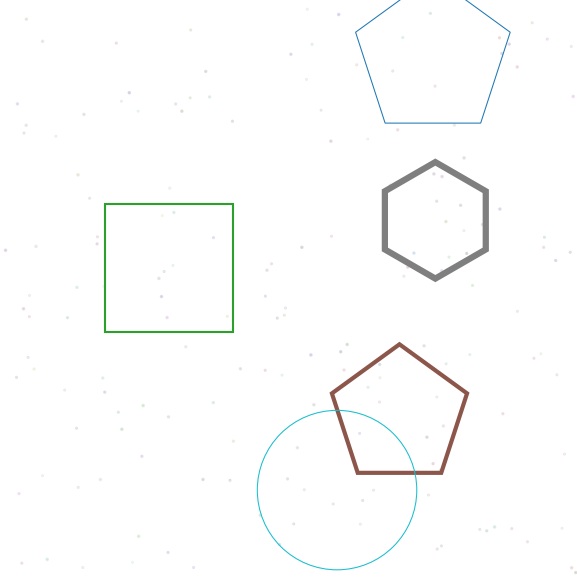[{"shape": "pentagon", "thickness": 0.5, "radius": 0.7, "center": [0.75, 0.9]}, {"shape": "square", "thickness": 1, "radius": 0.55, "center": [0.292, 0.534]}, {"shape": "pentagon", "thickness": 2, "radius": 0.62, "center": [0.692, 0.28]}, {"shape": "hexagon", "thickness": 3, "radius": 0.5, "center": [0.754, 0.618]}, {"shape": "circle", "thickness": 0.5, "radius": 0.69, "center": [0.584, 0.151]}]